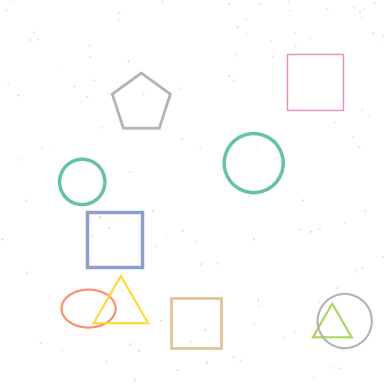[{"shape": "circle", "thickness": 2.5, "radius": 0.29, "center": [0.214, 0.528]}, {"shape": "circle", "thickness": 2.5, "radius": 0.38, "center": [0.659, 0.576]}, {"shape": "oval", "thickness": 1.5, "radius": 0.35, "center": [0.23, 0.198]}, {"shape": "square", "thickness": 2.5, "radius": 0.36, "center": [0.298, 0.377]}, {"shape": "square", "thickness": 1, "radius": 0.36, "center": [0.819, 0.787]}, {"shape": "triangle", "thickness": 1.5, "radius": 0.29, "center": [0.863, 0.153]}, {"shape": "triangle", "thickness": 1.5, "radius": 0.41, "center": [0.314, 0.201]}, {"shape": "square", "thickness": 2, "radius": 0.32, "center": [0.509, 0.162]}, {"shape": "pentagon", "thickness": 2, "radius": 0.4, "center": [0.367, 0.731]}, {"shape": "circle", "thickness": 1.5, "radius": 0.35, "center": [0.895, 0.166]}]